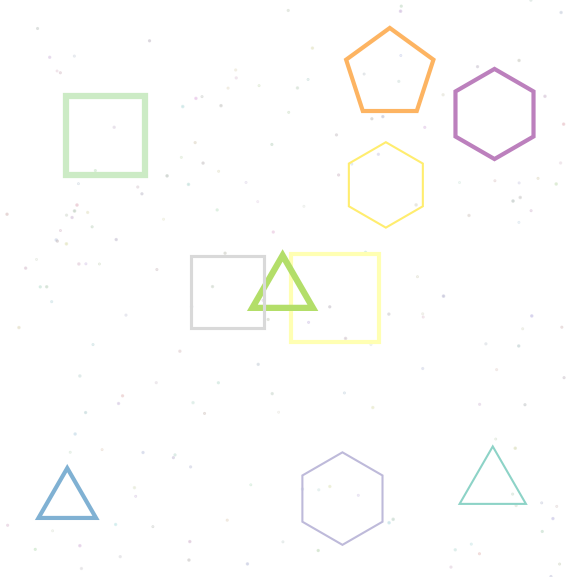[{"shape": "triangle", "thickness": 1, "radius": 0.33, "center": [0.853, 0.16]}, {"shape": "square", "thickness": 2, "radius": 0.38, "center": [0.581, 0.483]}, {"shape": "hexagon", "thickness": 1, "radius": 0.4, "center": [0.593, 0.136]}, {"shape": "triangle", "thickness": 2, "radius": 0.29, "center": [0.116, 0.131]}, {"shape": "pentagon", "thickness": 2, "radius": 0.4, "center": [0.675, 0.871]}, {"shape": "triangle", "thickness": 3, "radius": 0.3, "center": [0.489, 0.496]}, {"shape": "square", "thickness": 1.5, "radius": 0.31, "center": [0.394, 0.493]}, {"shape": "hexagon", "thickness": 2, "radius": 0.39, "center": [0.856, 0.802]}, {"shape": "square", "thickness": 3, "radius": 0.34, "center": [0.182, 0.764]}, {"shape": "hexagon", "thickness": 1, "radius": 0.37, "center": [0.668, 0.679]}]